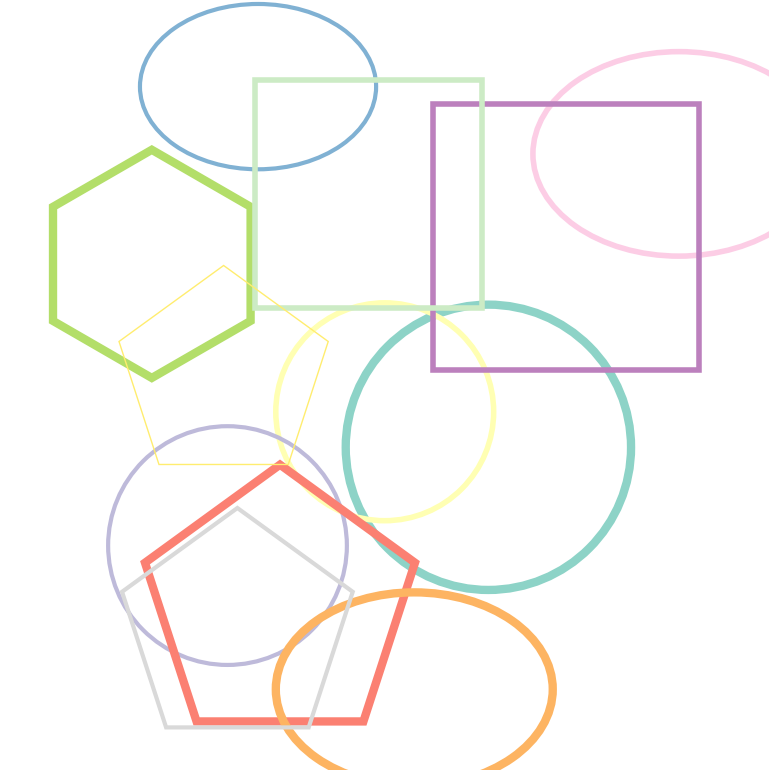[{"shape": "circle", "thickness": 3, "radius": 0.93, "center": [0.634, 0.419]}, {"shape": "circle", "thickness": 2, "radius": 0.71, "center": [0.5, 0.465]}, {"shape": "circle", "thickness": 1.5, "radius": 0.78, "center": [0.295, 0.291]}, {"shape": "pentagon", "thickness": 3, "radius": 0.92, "center": [0.364, 0.212]}, {"shape": "oval", "thickness": 1.5, "radius": 0.77, "center": [0.335, 0.887]}, {"shape": "oval", "thickness": 3, "radius": 0.9, "center": [0.538, 0.105]}, {"shape": "hexagon", "thickness": 3, "radius": 0.74, "center": [0.197, 0.657]}, {"shape": "oval", "thickness": 2, "radius": 0.95, "center": [0.882, 0.8]}, {"shape": "pentagon", "thickness": 1.5, "radius": 0.79, "center": [0.308, 0.183]}, {"shape": "square", "thickness": 2, "radius": 0.86, "center": [0.735, 0.693]}, {"shape": "square", "thickness": 2, "radius": 0.74, "center": [0.479, 0.748]}, {"shape": "pentagon", "thickness": 0.5, "radius": 0.71, "center": [0.29, 0.512]}]